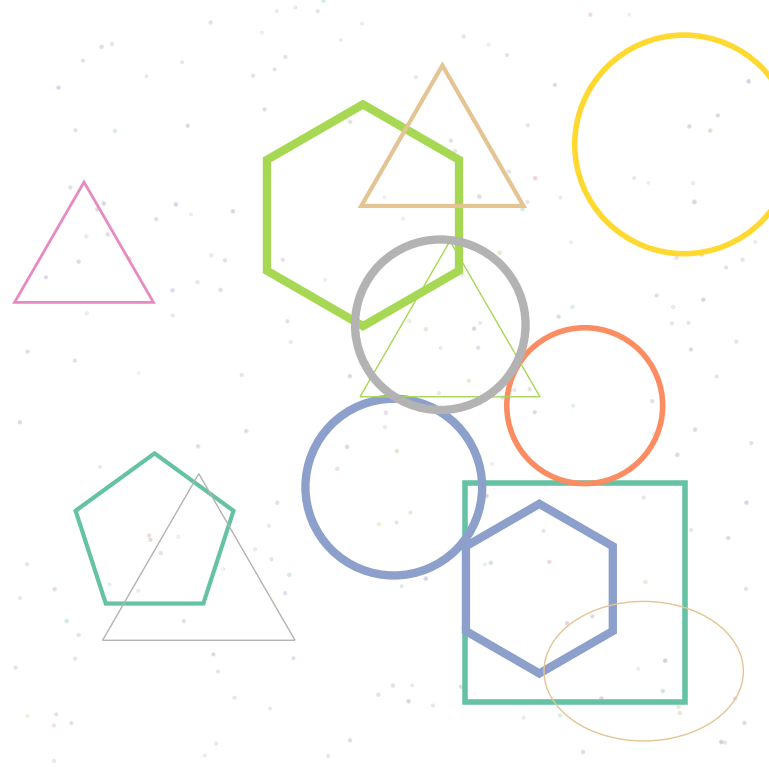[{"shape": "square", "thickness": 2, "radius": 0.71, "center": [0.747, 0.231]}, {"shape": "pentagon", "thickness": 1.5, "radius": 0.54, "center": [0.201, 0.303]}, {"shape": "circle", "thickness": 2, "radius": 0.51, "center": [0.759, 0.473]}, {"shape": "circle", "thickness": 3, "radius": 0.57, "center": [0.511, 0.367]}, {"shape": "hexagon", "thickness": 3, "radius": 0.55, "center": [0.7, 0.236]}, {"shape": "triangle", "thickness": 1, "radius": 0.52, "center": [0.109, 0.659]}, {"shape": "hexagon", "thickness": 3, "radius": 0.72, "center": [0.471, 0.72]}, {"shape": "triangle", "thickness": 0.5, "radius": 0.67, "center": [0.584, 0.552]}, {"shape": "circle", "thickness": 2, "radius": 0.71, "center": [0.888, 0.812]}, {"shape": "triangle", "thickness": 1.5, "radius": 0.61, "center": [0.575, 0.793]}, {"shape": "oval", "thickness": 0.5, "radius": 0.65, "center": [0.836, 0.128]}, {"shape": "triangle", "thickness": 0.5, "radius": 0.72, "center": [0.258, 0.241]}, {"shape": "circle", "thickness": 3, "radius": 0.55, "center": [0.572, 0.578]}]